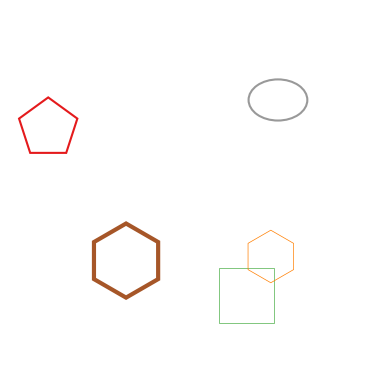[{"shape": "pentagon", "thickness": 1.5, "radius": 0.4, "center": [0.125, 0.667]}, {"shape": "square", "thickness": 0.5, "radius": 0.36, "center": [0.641, 0.233]}, {"shape": "hexagon", "thickness": 0.5, "radius": 0.34, "center": [0.703, 0.334]}, {"shape": "hexagon", "thickness": 3, "radius": 0.48, "center": [0.327, 0.323]}, {"shape": "oval", "thickness": 1.5, "radius": 0.38, "center": [0.722, 0.74]}]